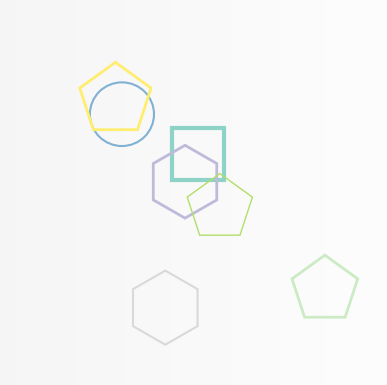[{"shape": "square", "thickness": 3, "radius": 0.33, "center": [0.512, 0.6]}, {"shape": "hexagon", "thickness": 2, "radius": 0.47, "center": [0.477, 0.528]}, {"shape": "circle", "thickness": 1.5, "radius": 0.41, "center": [0.315, 0.703]}, {"shape": "pentagon", "thickness": 1, "radius": 0.44, "center": [0.567, 0.461]}, {"shape": "hexagon", "thickness": 1.5, "radius": 0.48, "center": [0.427, 0.201]}, {"shape": "pentagon", "thickness": 2, "radius": 0.45, "center": [0.838, 0.248]}, {"shape": "pentagon", "thickness": 2, "radius": 0.48, "center": [0.298, 0.741]}]